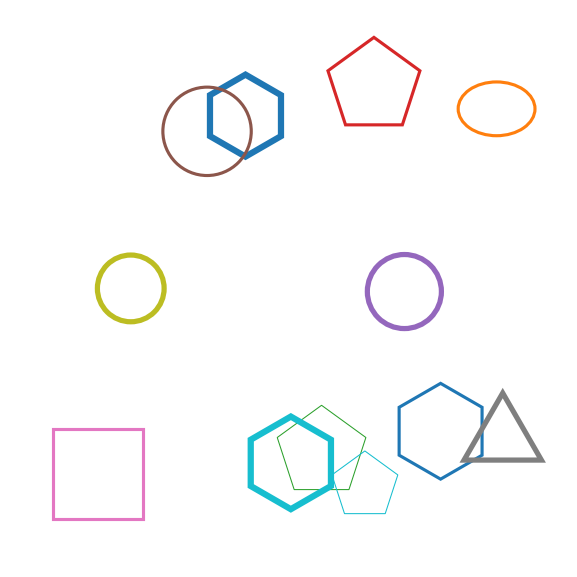[{"shape": "hexagon", "thickness": 1.5, "radius": 0.41, "center": [0.763, 0.252]}, {"shape": "hexagon", "thickness": 3, "radius": 0.35, "center": [0.425, 0.799]}, {"shape": "oval", "thickness": 1.5, "radius": 0.33, "center": [0.86, 0.811]}, {"shape": "pentagon", "thickness": 0.5, "radius": 0.4, "center": [0.557, 0.217]}, {"shape": "pentagon", "thickness": 1.5, "radius": 0.42, "center": [0.648, 0.851]}, {"shape": "circle", "thickness": 2.5, "radius": 0.32, "center": [0.7, 0.494]}, {"shape": "circle", "thickness": 1.5, "radius": 0.38, "center": [0.359, 0.772]}, {"shape": "square", "thickness": 1.5, "radius": 0.39, "center": [0.169, 0.179]}, {"shape": "triangle", "thickness": 2.5, "radius": 0.39, "center": [0.871, 0.241]}, {"shape": "circle", "thickness": 2.5, "radius": 0.29, "center": [0.226, 0.5]}, {"shape": "hexagon", "thickness": 3, "radius": 0.4, "center": [0.504, 0.198]}, {"shape": "pentagon", "thickness": 0.5, "radius": 0.3, "center": [0.632, 0.158]}]